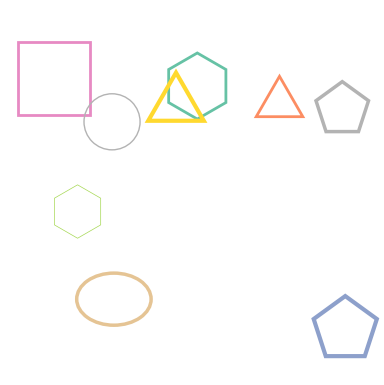[{"shape": "hexagon", "thickness": 2, "radius": 0.43, "center": [0.512, 0.777]}, {"shape": "triangle", "thickness": 2, "radius": 0.35, "center": [0.726, 0.732]}, {"shape": "pentagon", "thickness": 3, "radius": 0.43, "center": [0.897, 0.145]}, {"shape": "square", "thickness": 2, "radius": 0.47, "center": [0.141, 0.796]}, {"shape": "hexagon", "thickness": 0.5, "radius": 0.35, "center": [0.201, 0.451]}, {"shape": "triangle", "thickness": 3, "radius": 0.42, "center": [0.457, 0.728]}, {"shape": "oval", "thickness": 2.5, "radius": 0.48, "center": [0.296, 0.223]}, {"shape": "circle", "thickness": 1, "radius": 0.36, "center": [0.291, 0.684]}, {"shape": "pentagon", "thickness": 2.5, "radius": 0.36, "center": [0.889, 0.716]}]